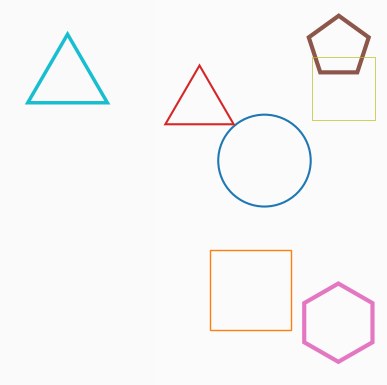[{"shape": "circle", "thickness": 1.5, "radius": 0.6, "center": [0.683, 0.583]}, {"shape": "square", "thickness": 1, "radius": 0.52, "center": [0.647, 0.247]}, {"shape": "triangle", "thickness": 1.5, "radius": 0.51, "center": [0.515, 0.728]}, {"shape": "pentagon", "thickness": 3, "radius": 0.41, "center": [0.874, 0.878]}, {"shape": "hexagon", "thickness": 3, "radius": 0.51, "center": [0.873, 0.162]}, {"shape": "square", "thickness": 0.5, "radius": 0.41, "center": [0.885, 0.771]}, {"shape": "triangle", "thickness": 2.5, "radius": 0.59, "center": [0.174, 0.792]}]